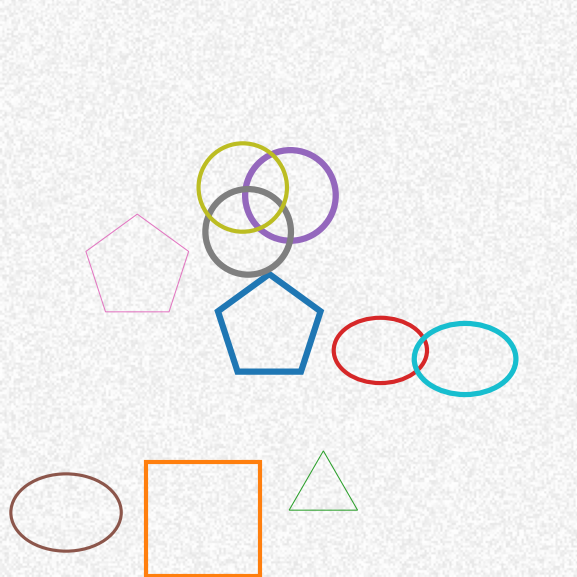[{"shape": "pentagon", "thickness": 3, "radius": 0.47, "center": [0.466, 0.431]}, {"shape": "square", "thickness": 2, "radius": 0.49, "center": [0.351, 0.101]}, {"shape": "triangle", "thickness": 0.5, "radius": 0.34, "center": [0.56, 0.15]}, {"shape": "oval", "thickness": 2, "radius": 0.4, "center": [0.659, 0.392]}, {"shape": "circle", "thickness": 3, "radius": 0.39, "center": [0.503, 0.661]}, {"shape": "oval", "thickness": 1.5, "radius": 0.48, "center": [0.114, 0.112]}, {"shape": "pentagon", "thickness": 0.5, "radius": 0.47, "center": [0.238, 0.535]}, {"shape": "circle", "thickness": 3, "radius": 0.37, "center": [0.43, 0.598]}, {"shape": "circle", "thickness": 2, "radius": 0.38, "center": [0.42, 0.674]}, {"shape": "oval", "thickness": 2.5, "radius": 0.44, "center": [0.805, 0.378]}]